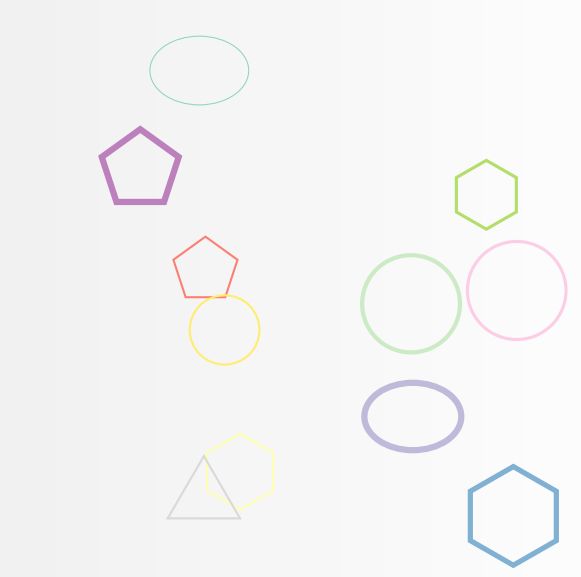[{"shape": "oval", "thickness": 0.5, "radius": 0.43, "center": [0.343, 0.877]}, {"shape": "hexagon", "thickness": 1, "radius": 0.33, "center": [0.413, 0.182]}, {"shape": "oval", "thickness": 3, "radius": 0.42, "center": [0.71, 0.278]}, {"shape": "pentagon", "thickness": 1, "radius": 0.29, "center": [0.353, 0.531]}, {"shape": "hexagon", "thickness": 2.5, "radius": 0.43, "center": [0.883, 0.106]}, {"shape": "hexagon", "thickness": 1.5, "radius": 0.3, "center": [0.837, 0.662]}, {"shape": "circle", "thickness": 1.5, "radius": 0.42, "center": [0.889, 0.496]}, {"shape": "triangle", "thickness": 1, "radius": 0.36, "center": [0.351, 0.137]}, {"shape": "pentagon", "thickness": 3, "radius": 0.35, "center": [0.241, 0.706]}, {"shape": "circle", "thickness": 2, "radius": 0.42, "center": [0.707, 0.473]}, {"shape": "circle", "thickness": 1, "radius": 0.3, "center": [0.386, 0.428]}]